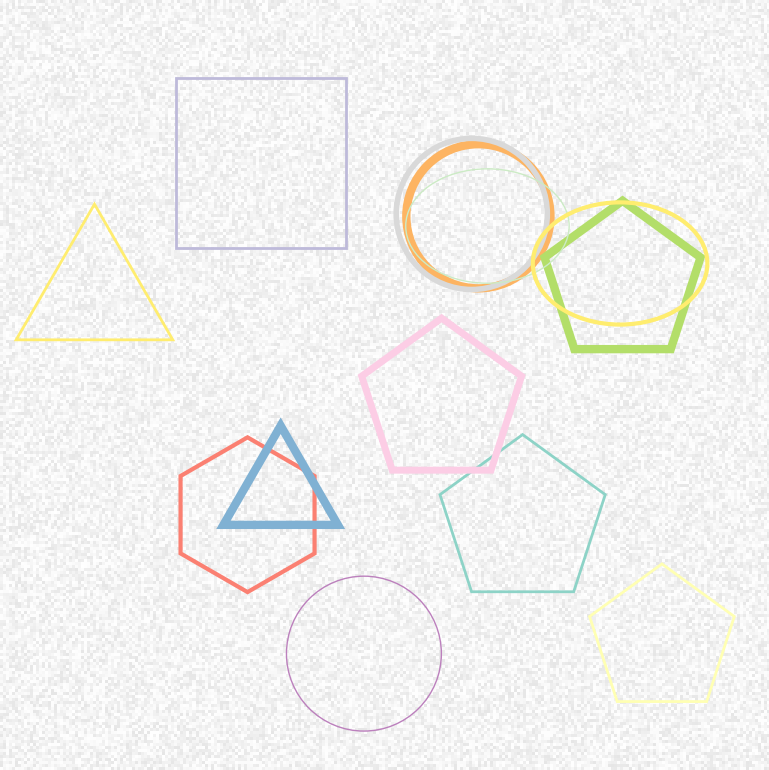[{"shape": "pentagon", "thickness": 1, "radius": 0.56, "center": [0.679, 0.323]}, {"shape": "pentagon", "thickness": 1, "radius": 0.49, "center": [0.86, 0.169]}, {"shape": "square", "thickness": 1, "radius": 0.55, "center": [0.339, 0.788]}, {"shape": "hexagon", "thickness": 1.5, "radius": 0.5, "center": [0.322, 0.332]}, {"shape": "triangle", "thickness": 3, "radius": 0.43, "center": [0.365, 0.361]}, {"shape": "circle", "thickness": 3, "radius": 0.47, "center": [0.621, 0.719]}, {"shape": "pentagon", "thickness": 3, "radius": 0.53, "center": [0.809, 0.633]}, {"shape": "pentagon", "thickness": 2.5, "radius": 0.55, "center": [0.574, 0.478]}, {"shape": "circle", "thickness": 2, "radius": 0.49, "center": [0.613, 0.722]}, {"shape": "circle", "thickness": 0.5, "radius": 0.5, "center": [0.473, 0.151]}, {"shape": "oval", "thickness": 0.5, "radius": 0.53, "center": [0.633, 0.706]}, {"shape": "oval", "thickness": 1.5, "radius": 0.57, "center": [0.805, 0.658]}, {"shape": "triangle", "thickness": 1, "radius": 0.59, "center": [0.123, 0.617]}]